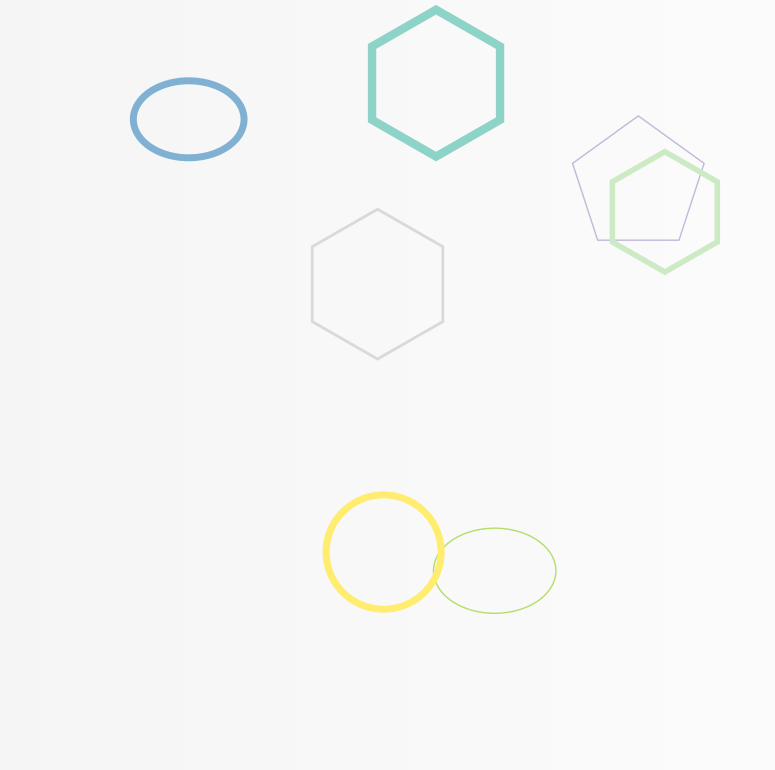[{"shape": "hexagon", "thickness": 3, "radius": 0.48, "center": [0.563, 0.892]}, {"shape": "pentagon", "thickness": 0.5, "radius": 0.45, "center": [0.824, 0.76]}, {"shape": "oval", "thickness": 2.5, "radius": 0.36, "center": [0.243, 0.845]}, {"shape": "oval", "thickness": 0.5, "radius": 0.39, "center": [0.638, 0.259]}, {"shape": "hexagon", "thickness": 1, "radius": 0.49, "center": [0.487, 0.631]}, {"shape": "hexagon", "thickness": 2, "radius": 0.39, "center": [0.858, 0.725]}, {"shape": "circle", "thickness": 2.5, "radius": 0.37, "center": [0.495, 0.283]}]